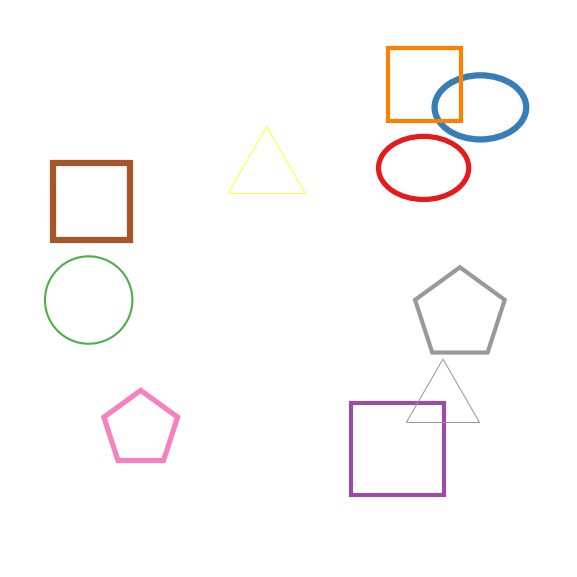[{"shape": "oval", "thickness": 2.5, "radius": 0.39, "center": [0.734, 0.708]}, {"shape": "oval", "thickness": 3, "radius": 0.4, "center": [0.832, 0.813]}, {"shape": "circle", "thickness": 1, "radius": 0.38, "center": [0.154, 0.48]}, {"shape": "square", "thickness": 2, "radius": 0.4, "center": [0.688, 0.221]}, {"shape": "square", "thickness": 2, "radius": 0.31, "center": [0.735, 0.853]}, {"shape": "triangle", "thickness": 0.5, "radius": 0.39, "center": [0.462, 0.703]}, {"shape": "square", "thickness": 3, "radius": 0.33, "center": [0.159, 0.65]}, {"shape": "pentagon", "thickness": 2.5, "radius": 0.34, "center": [0.244, 0.256]}, {"shape": "triangle", "thickness": 0.5, "radius": 0.37, "center": [0.767, 0.304]}, {"shape": "pentagon", "thickness": 2, "radius": 0.41, "center": [0.796, 0.455]}]